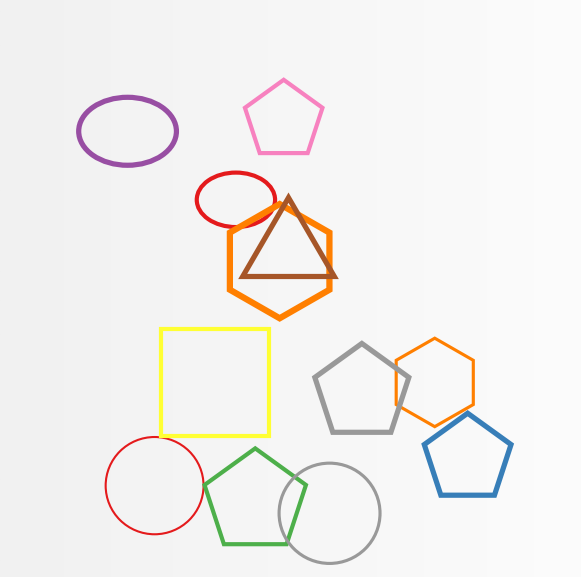[{"shape": "oval", "thickness": 2, "radius": 0.34, "center": [0.406, 0.653]}, {"shape": "circle", "thickness": 1, "radius": 0.42, "center": [0.266, 0.158]}, {"shape": "pentagon", "thickness": 2.5, "radius": 0.39, "center": [0.805, 0.205]}, {"shape": "pentagon", "thickness": 2, "radius": 0.46, "center": [0.439, 0.131]}, {"shape": "oval", "thickness": 2.5, "radius": 0.42, "center": [0.219, 0.772]}, {"shape": "hexagon", "thickness": 1.5, "radius": 0.38, "center": [0.748, 0.337]}, {"shape": "hexagon", "thickness": 3, "radius": 0.49, "center": [0.481, 0.547]}, {"shape": "square", "thickness": 2, "radius": 0.46, "center": [0.37, 0.337]}, {"shape": "triangle", "thickness": 2.5, "radius": 0.45, "center": [0.496, 0.566]}, {"shape": "pentagon", "thickness": 2, "radius": 0.35, "center": [0.488, 0.791]}, {"shape": "circle", "thickness": 1.5, "radius": 0.43, "center": [0.567, 0.11]}, {"shape": "pentagon", "thickness": 2.5, "radius": 0.43, "center": [0.623, 0.319]}]